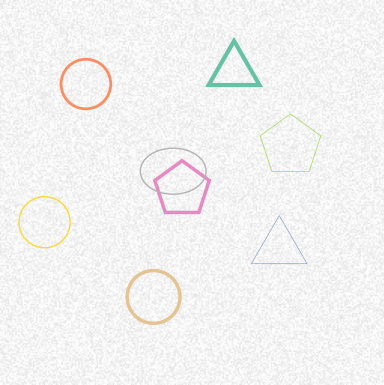[{"shape": "triangle", "thickness": 3, "radius": 0.38, "center": [0.608, 0.817]}, {"shape": "circle", "thickness": 2, "radius": 0.32, "center": [0.223, 0.782]}, {"shape": "triangle", "thickness": 0.5, "radius": 0.42, "center": [0.725, 0.357]}, {"shape": "pentagon", "thickness": 2.5, "radius": 0.37, "center": [0.473, 0.508]}, {"shape": "pentagon", "thickness": 0.5, "radius": 0.41, "center": [0.755, 0.622]}, {"shape": "circle", "thickness": 1, "radius": 0.33, "center": [0.116, 0.423]}, {"shape": "circle", "thickness": 2.5, "radius": 0.34, "center": [0.399, 0.229]}, {"shape": "oval", "thickness": 1, "radius": 0.43, "center": [0.45, 0.555]}]